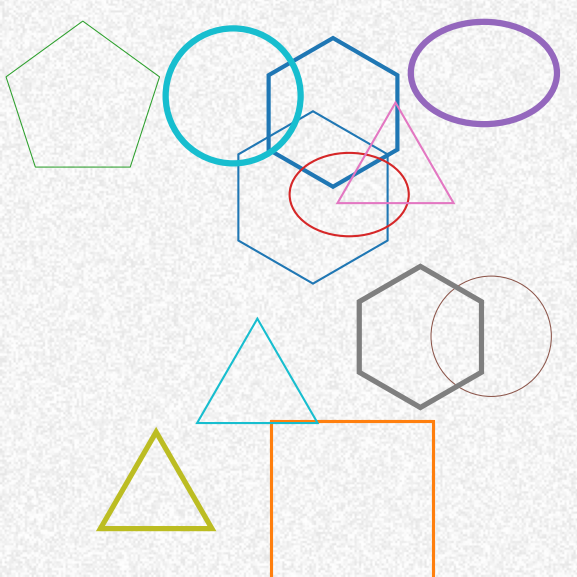[{"shape": "hexagon", "thickness": 2, "radius": 0.64, "center": [0.577, 0.805]}, {"shape": "hexagon", "thickness": 1, "radius": 0.75, "center": [0.542, 0.657]}, {"shape": "square", "thickness": 1.5, "radius": 0.7, "center": [0.61, 0.129]}, {"shape": "pentagon", "thickness": 0.5, "radius": 0.7, "center": [0.143, 0.823]}, {"shape": "oval", "thickness": 1, "radius": 0.52, "center": [0.605, 0.662]}, {"shape": "oval", "thickness": 3, "radius": 0.63, "center": [0.838, 0.873]}, {"shape": "circle", "thickness": 0.5, "radius": 0.52, "center": [0.851, 0.417]}, {"shape": "triangle", "thickness": 1, "radius": 0.58, "center": [0.685, 0.705]}, {"shape": "hexagon", "thickness": 2.5, "radius": 0.61, "center": [0.728, 0.416]}, {"shape": "triangle", "thickness": 2.5, "radius": 0.56, "center": [0.27, 0.14]}, {"shape": "triangle", "thickness": 1, "radius": 0.6, "center": [0.446, 0.327]}, {"shape": "circle", "thickness": 3, "radius": 0.58, "center": [0.404, 0.833]}]